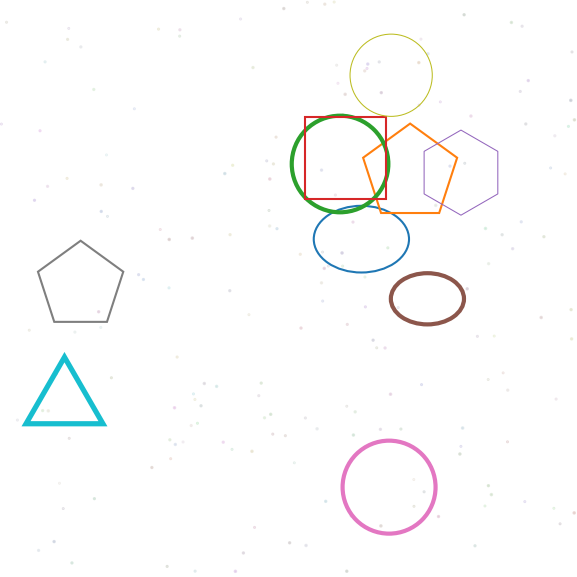[{"shape": "oval", "thickness": 1, "radius": 0.41, "center": [0.626, 0.585]}, {"shape": "pentagon", "thickness": 1, "radius": 0.43, "center": [0.71, 0.7]}, {"shape": "circle", "thickness": 2, "radius": 0.42, "center": [0.589, 0.715]}, {"shape": "square", "thickness": 1, "radius": 0.35, "center": [0.599, 0.726]}, {"shape": "hexagon", "thickness": 0.5, "radius": 0.37, "center": [0.798, 0.7]}, {"shape": "oval", "thickness": 2, "radius": 0.32, "center": [0.74, 0.482]}, {"shape": "circle", "thickness": 2, "radius": 0.4, "center": [0.674, 0.156]}, {"shape": "pentagon", "thickness": 1, "radius": 0.39, "center": [0.14, 0.505]}, {"shape": "circle", "thickness": 0.5, "radius": 0.36, "center": [0.677, 0.869]}, {"shape": "triangle", "thickness": 2.5, "radius": 0.38, "center": [0.112, 0.304]}]